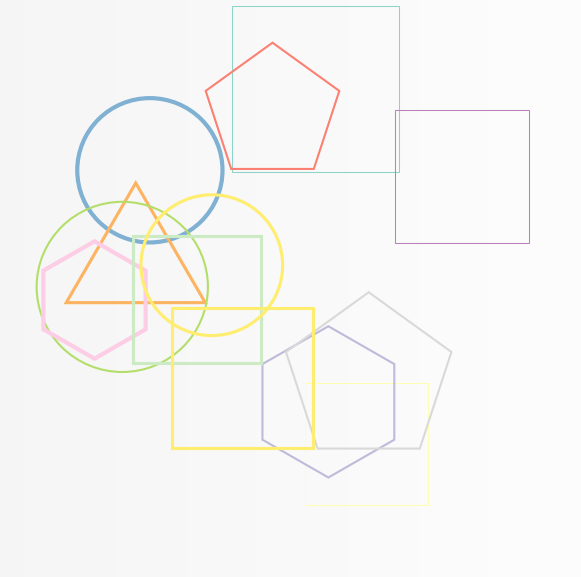[{"shape": "square", "thickness": 0.5, "radius": 0.72, "center": [0.543, 0.845]}, {"shape": "square", "thickness": 0.5, "radius": 0.53, "center": [0.631, 0.231]}, {"shape": "hexagon", "thickness": 1, "radius": 0.65, "center": [0.565, 0.303]}, {"shape": "pentagon", "thickness": 1, "radius": 0.6, "center": [0.469, 0.804]}, {"shape": "circle", "thickness": 2, "radius": 0.62, "center": [0.258, 0.704]}, {"shape": "triangle", "thickness": 1.5, "radius": 0.69, "center": [0.234, 0.544]}, {"shape": "circle", "thickness": 1, "radius": 0.74, "center": [0.21, 0.502]}, {"shape": "hexagon", "thickness": 2, "radius": 0.51, "center": [0.163, 0.48]}, {"shape": "pentagon", "thickness": 1, "radius": 0.75, "center": [0.634, 0.343]}, {"shape": "square", "thickness": 0.5, "radius": 0.57, "center": [0.795, 0.693]}, {"shape": "square", "thickness": 1.5, "radius": 0.55, "center": [0.339, 0.481]}, {"shape": "square", "thickness": 1.5, "radius": 0.61, "center": [0.417, 0.345]}, {"shape": "circle", "thickness": 1.5, "radius": 0.61, "center": [0.364, 0.54]}]